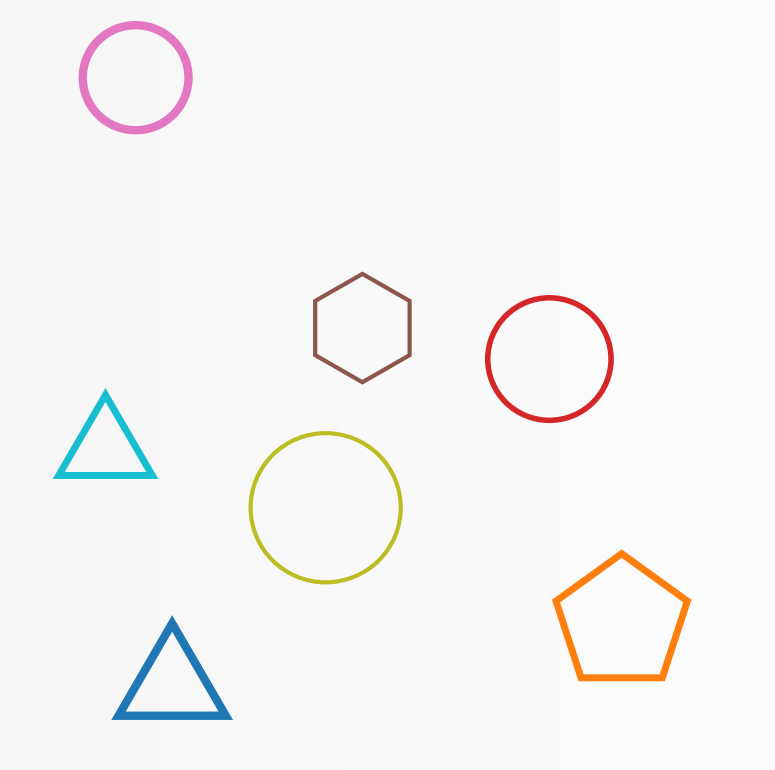[{"shape": "triangle", "thickness": 3, "radius": 0.4, "center": [0.222, 0.11]}, {"shape": "pentagon", "thickness": 2.5, "radius": 0.45, "center": [0.802, 0.192]}, {"shape": "circle", "thickness": 2, "radius": 0.4, "center": [0.709, 0.534]}, {"shape": "hexagon", "thickness": 1.5, "radius": 0.35, "center": [0.468, 0.574]}, {"shape": "circle", "thickness": 3, "radius": 0.34, "center": [0.175, 0.899]}, {"shape": "circle", "thickness": 1.5, "radius": 0.48, "center": [0.42, 0.341]}, {"shape": "triangle", "thickness": 2.5, "radius": 0.35, "center": [0.136, 0.417]}]